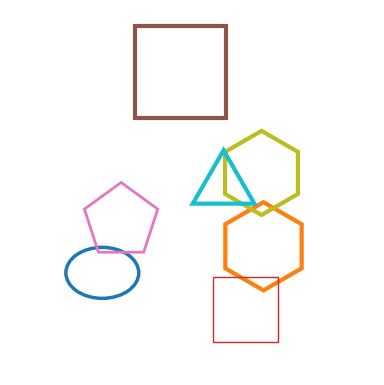[{"shape": "oval", "thickness": 2.5, "radius": 0.47, "center": [0.266, 0.291]}, {"shape": "hexagon", "thickness": 3, "radius": 0.57, "center": [0.684, 0.36]}, {"shape": "square", "thickness": 1, "radius": 0.42, "center": [0.637, 0.195]}, {"shape": "square", "thickness": 3, "radius": 0.6, "center": [0.469, 0.812]}, {"shape": "pentagon", "thickness": 2, "radius": 0.5, "center": [0.315, 0.426]}, {"shape": "hexagon", "thickness": 3, "radius": 0.55, "center": [0.679, 0.551]}, {"shape": "triangle", "thickness": 3, "radius": 0.46, "center": [0.581, 0.517]}]